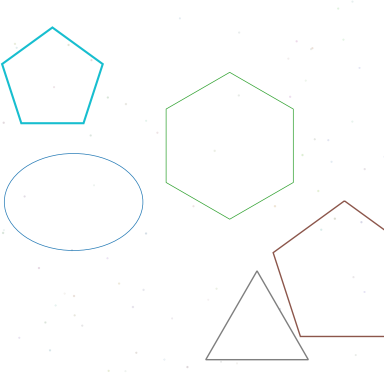[{"shape": "oval", "thickness": 0.5, "radius": 0.9, "center": [0.191, 0.475]}, {"shape": "hexagon", "thickness": 0.5, "radius": 0.95, "center": [0.597, 0.621]}, {"shape": "pentagon", "thickness": 1, "radius": 0.97, "center": [0.895, 0.284]}, {"shape": "triangle", "thickness": 1, "radius": 0.77, "center": [0.668, 0.143]}, {"shape": "pentagon", "thickness": 1.5, "radius": 0.69, "center": [0.136, 0.791]}]